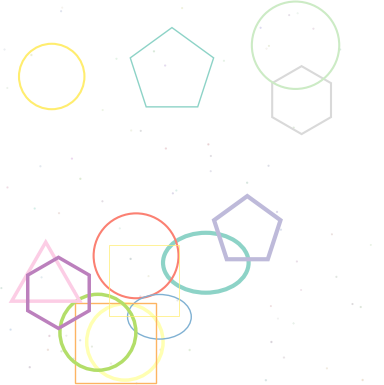[{"shape": "oval", "thickness": 3, "radius": 0.56, "center": [0.535, 0.318]}, {"shape": "pentagon", "thickness": 1, "radius": 0.57, "center": [0.447, 0.815]}, {"shape": "circle", "thickness": 2.5, "radius": 0.5, "center": [0.324, 0.112]}, {"shape": "pentagon", "thickness": 3, "radius": 0.45, "center": [0.642, 0.4]}, {"shape": "circle", "thickness": 1.5, "radius": 0.55, "center": [0.353, 0.336]}, {"shape": "oval", "thickness": 1, "radius": 0.41, "center": [0.414, 0.177]}, {"shape": "square", "thickness": 1, "radius": 0.52, "center": [0.3, 0.109]}, {"shape": "circle", "thickness": 2.5, "radius": 0.49, "center": [0.254, 0.137]}, {"shape": "triangle", "thickness": 2.5, "radius": 0.51, "center": [0.119, 0.269]}, {"shape": "hexagon", "thickness": 1.5, "radius": 0.44, "center": [0.783, 0.74]}, {"shape": "hexagon", "thickness": 2.5, "radius": 0.46, "center": [0.152, 0.239]}, {"shape": "circle", "thickness": 1.5, "radius": 0.57, "center": [0.768, 0.882]}, {"shape": "square", "thickness": 0.5, "radius": 0.46, "center": [0.375, 0.271]}, {"shape": "circle", "thickness": 1.5, "radius": 0.42, "center": [0.134, 0.801]}]